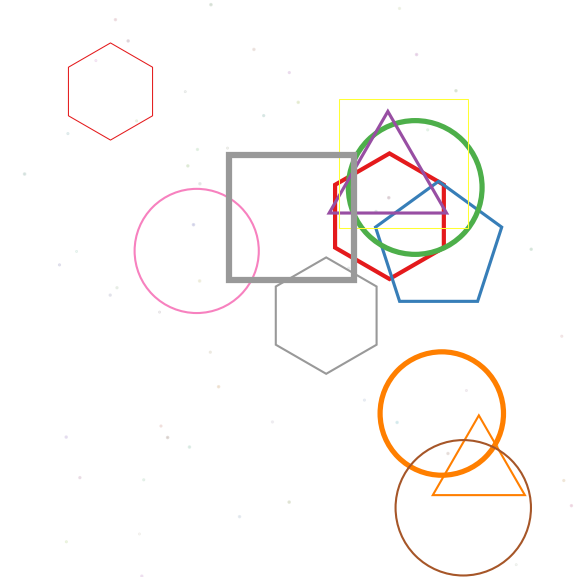[{"shape": "hexagon", "thickness": 0.5, "radius": 0.42, "center": [0.191, 0.841]}, {"shape": "hexagon", "thickness": 2, "radius": 0.54, "center": [0.674, 0.625]}, {"shape": "pentagon", "thickness": 1.5, "radius": 0.57, "center": [0.759, 0.57]}, {"shape": "circle", "thickness": 2.5, "radius": 0.58, "center": [0.719, 0.674]}, {"shape": "triangle", "thickness": 1.5, "radius": 0.59, "center": [0.672, 0.689]}, {"shape": "circle", "thickness": 2.5, "radius": 0.53, "center": [0.765, 0.283]}, {"shape": "triangle", "thickness": 1, "radius": 0.46, "center": [0.829, 0.188]}, {"shape": "square", "thickness": 0.5, "radius": 0.56, "center": [0.699, 0.716]}, {"shape": "circle", "thickness": 1, "radius": 0.59, "center": [0.802, 0.12]}, {"shape": "circle", "thickness": 1, "radius": 0.54, "center": [0.341, 0.565]}, {"shape": "hexagon", "thickness": 1, "radius": 0.5, "center": [0.565, 0.453]}, {"shape": "square", "thickness": 3, "radius": 0.54, "center": [0.505, 0.623]}]